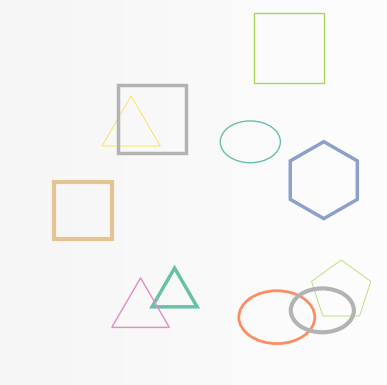[{"shape": "triangle", "thickness": 2.5, "radius": 0.34, "center": [0.451, 0.237]}, {"shape": "oval", "thickness": 1, "radius": 0.39, "center": [0.646, 0.632]}, {"shape": "oval", "thickness": 2, "radius": 0.49, "center": [0.714, 0.176]}, {"shape": "hexagon", "thickness": 2.5, "radius": 0.5, "center": [0.836, 0.532]}, {"shape": "triangle", "thickness": 1, "radius": 0.43, "center": [0.363, 0.193]}, {"shape": "pentagon", "thickness": 0.5, "radius": 0.4, "center": [0.88, 0.244]}, {"shape": "square", "thickness": 1, "radius": 0.45, "center": [0.745, 0.875]}, {"shape": "triangle", "thickness": 0.5, "radius": 0.43, "center": [0.338, 0.664]}, {"shape": "square", "thickness": 3, "radius": 0.38, "center": [0.213, 0.453]}, {"shape": "square", "thickness": 2.5, "radius": 0.44, "center": [0.392, 0.691]}, {"shape": "oval", "thickness": 3, "radius": 0.41, "center": [0.832, 0.194]}]